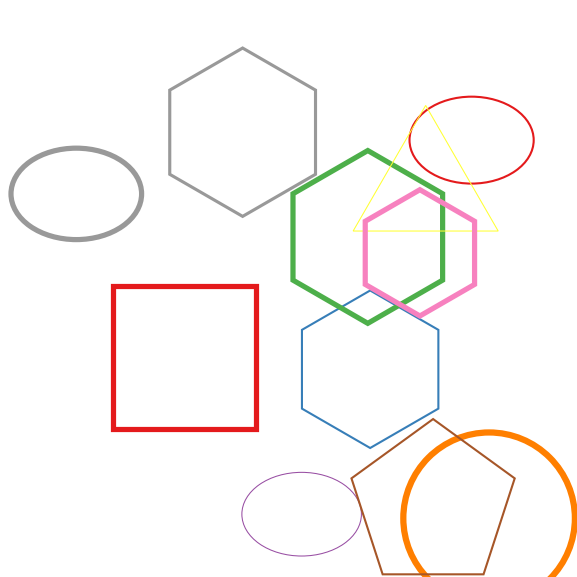[{"shape": "oval", "thickness": 1, "radius": 0.54, "center": [0.817, 0.756]}, {"shape": "square", "thickness": 2.5, "radius": 0.62, "center": [0.32, 0.381]}, {"shape": "hexagon", "thickness": 1, "radius": 0.68, "center": [0.641, 0.36]}, {"shape": "hexagon", "thickness": 2.5, "radius": 0.75, "center": [0.637, 0.589]}, {"shape": "oval", "thickness": 0.5, "radius": 0.52, "center": [0.522, 0.109]}, {"shape": "circle", "thickness": 3, "radius": 0.74, "center": [0.847, 0.102]}, {"shape": "triangle", "thickness": 0.5, "radius": 0.73, "center": [0.737, 0.672]}, {"shape": "pentagon", "thickness": 1, "radius": 0.74, "center": [0.75, 0.125]}, {"shape": "hexagon", "thickness": 2.5, "radius": 0.55, "center": [0.727, 0.561]}, {"shape": "hexagon", "thickness": 1.5, "radius": 0.73, "center": [0.42, 0.77]}, {"shape": "oval", "thickness": 2.5, "radius": 0.57, "center": [0.132, 0.663]}]